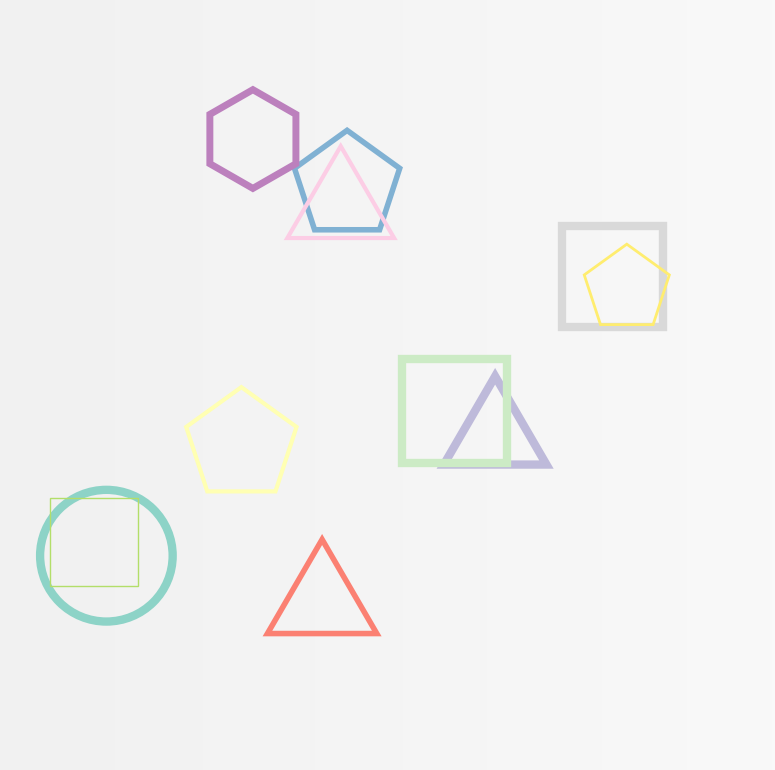[{"shape": "circle", "thickness": 3, "radius": 0.43, "center": [0.137, 0.278]}, {"shape": "pentagon", "thickness": 1.5, "radius": 0.37, "center": [0.311, 0.422]}, {"shape": "triangle", "thickness": 3, "radius": 0.38, "center": [0.639, 0.435]}, {"shape": "triangle", "thickness": 2, "radius": 0.41, "center": [0.416, 0.218]}, {"shape": "pentagon", "thickness": 2, "radius": 0.36, "center": [0.448, 0.759]}, {"shape": "square", "thickness": 0.5, "radius": 0.29, "center": [0.121, 0.296]}, {"shape": "triangle", "thickness": 1.5, "radius": 0.4, "center": [0.44, 0.731]}, {"shape": "square", "thickness": 3, "radius": 0.33, "center": [0.79, 0.641]}, {"shape": "hexagon", "thickness": 2.5, "radius": 0.32, "center": [0.326, 0.819]}, {"shape": "square", "thickness": 3, "radius": 0.34, "center": [0.587, 0.466]}, {"shape": "pentagon", "thickness": 1, "radius": 0.29, "center": [0.809, 0.625]}]